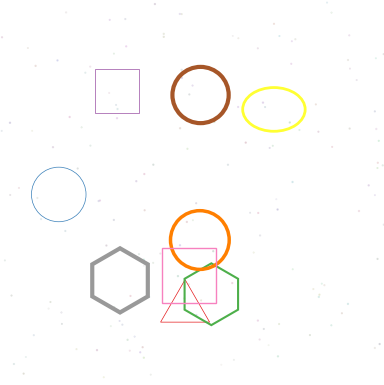[{"shape": "triangle", "thickness": 0.5, "radius": 0.37, "center": [0.481, 0.2]}, {"shape": "circle", "thickness": 0.5, "radius": 0.35, "center": [0.153, 0.495]}, {"shape": "hexagon", "thickness": 1.5, "radius": 0.4, "center": [0.549, 0.236]}, {"shape": "square", "thickness": 0.5, "radius": 0.29, "center": [0.305, 0.763]}, {"shape": "circle", "thickness": 2.5, "radius": 0.38, "center": [0.519, 0.377]}, {"shape": "oval", "thickness": 2, "radius": 0.41, "center": [0.711, 0.716]}, {"shape": "circle", "thickness": 3, "radius": 0.37, "center": [0.521, 0.753]}, {"shape": "square", "thickness": 1, "radius": 0.35, "center": [0.49, 0.284]}, {"shape": "hexagon", "thickness": 3, "radius": 0.42, "center": [0.312, 0.272]}]